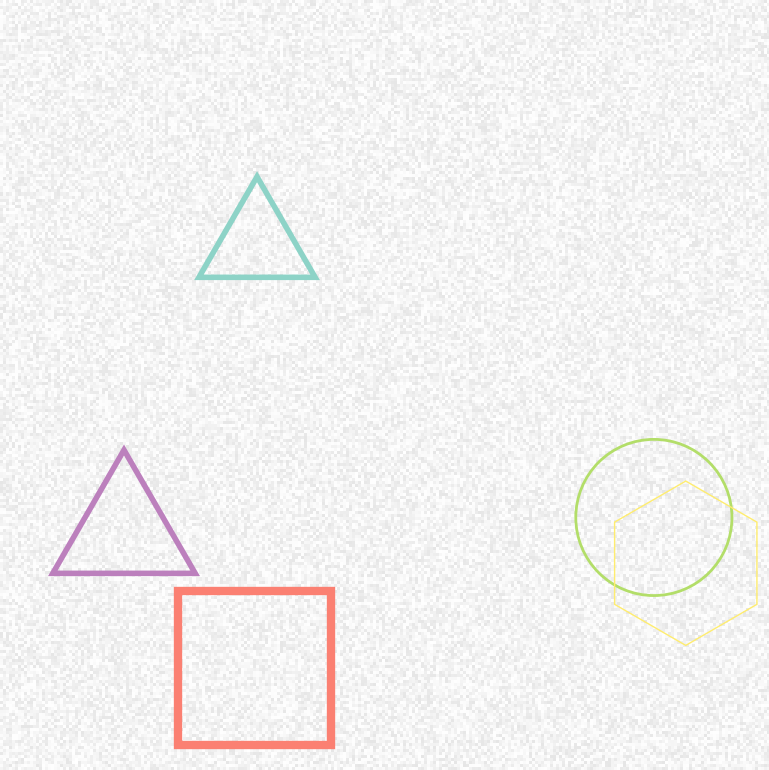[{"shape": "triangle", "thickness": 2, "radius": 0.44, "center": [0.334, 0.683]}, {"shape": "square", "thickness": 3, "radius": 0.5, "center": [0.33, 0.132]}, {"shape": "circle", "thickness": 1, "radius": 0.51, "center": [0.849, 0.328]}, {"shape": "triangle", "thickness": 2, "radius": 0.53, "center": [0.161, 0.309]}, {"shape": "hexagon", "thickness": 0.5, "radius": 0.53, "center": [0.891, 0.269]}]